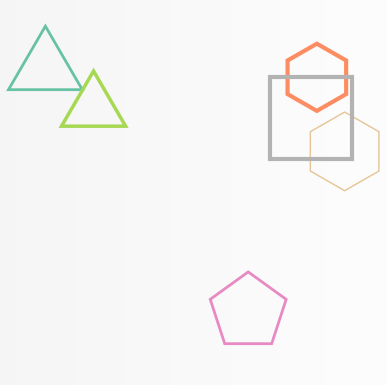[{"shape": "triangle", "thickness": 2, "radius": 0.55, "center": [0.117, 0.822]}, {"shape": "hexagon", "thickness": 3, "radius": 0.44, "center": [0.818, 0.799]}, {"shape": "pentagon", "thickness": 2, "radius": 0.52, "center": [0.641, 0.191]}, {"shape": "triangle", "thickness": 2.5, "radius": 0.48, "center": [0.241, 0.72]}, {"shape": "hexagon", "thickness": 1, "radius": 0.51, "center": [0.889, 0.607]}, {"shape": "square", "thickness": 3, "radius": 0.53, "center": [0.803, 0.694]}]